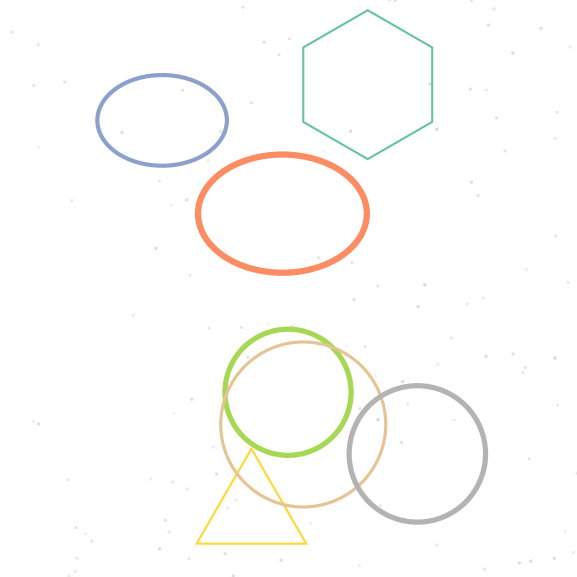[{"shape": "hexagon", "thickness": 1, "radius": 0.64, "center": [0.637, 0.853]}, {"shape": "oval", "thickness": 3, "radius": 0.73, "center": [0.489, 0.629]}, {"shape": "oval", "thickness": 2, "radius": 0.56, "center": [0.281, 0.791]}, {"shape": "circle", "thickness": 2.5, "radius": 0.55, "center": [0.499, 0.32]}, {"shape": "triangle", "thickness": 1, "radius": 0.55, "center": [0.435, 0.113]}, {"shape": "circle", "thickness": 1.5, "radius": 0.71, "center": [0.525, 0.264]}, {"shape": "circle", "thickness": 2.5, "radius": 0.59, "center": [0.723, 0.213]}]